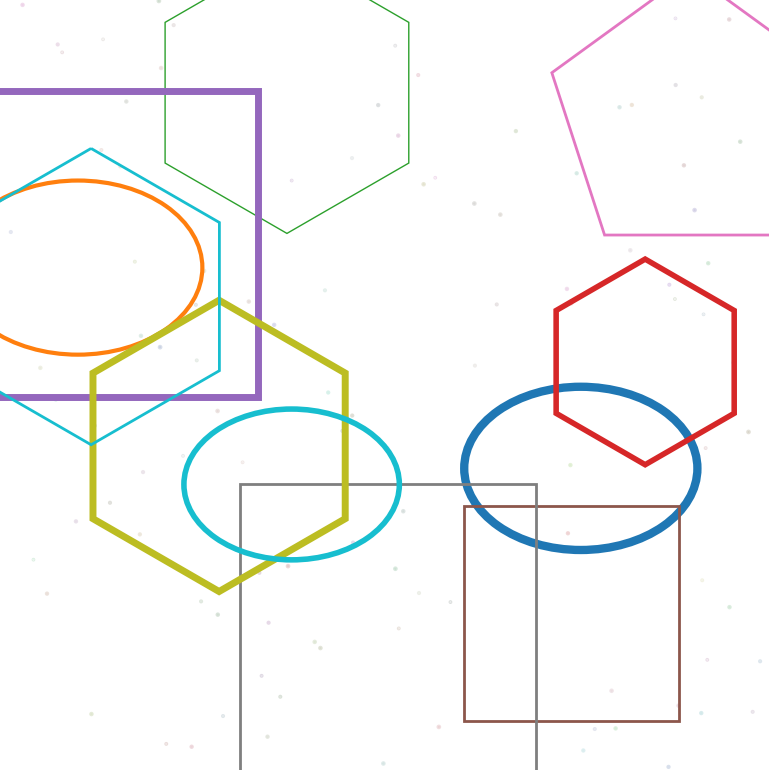[{"shape": "oval", "thickness": 3, "radius": 0.76, "center": [0.754, 0.392]}, {"shape": "oval", "thickness": 1.5, "radius": 0.81, "center": [0.101, 0.652]}, {"shape": "hexagon", "thickness": 0.5, "radius": 0.91, "center": [0.373, 0.88]}, {"shape": "hexagon", "thickness": 2, "radius": 0.67, "center": [0.838, 0.53]}, {"shape": "square", "thickness": 2.5, "radius": 0.99, "center": [0.136, 0.684]}, {"shape": "square", "thickness": 1, "radius": 0.7, "center": [0.742, 0.203]}, {"shape": "pentagon", "thickness": 1, "radius": 0.94, "center": [0.896, 0.847]}, {"shape": "square", "thickness": 1, "radius": 0.96, "center": [0.504, 0.179]}, {"shape": "hexagon", "thickness": 2.5, "radius": 0.95, "center": [0.285, 0.421]}, {"shape": "hexagon", "thickness": 1, "radius": 0.96, "center": [0.118, 0.615]}, {"shape": "oval", "thickness": 2, "radius": 0.7, "center": [0.379, 0.371]}]